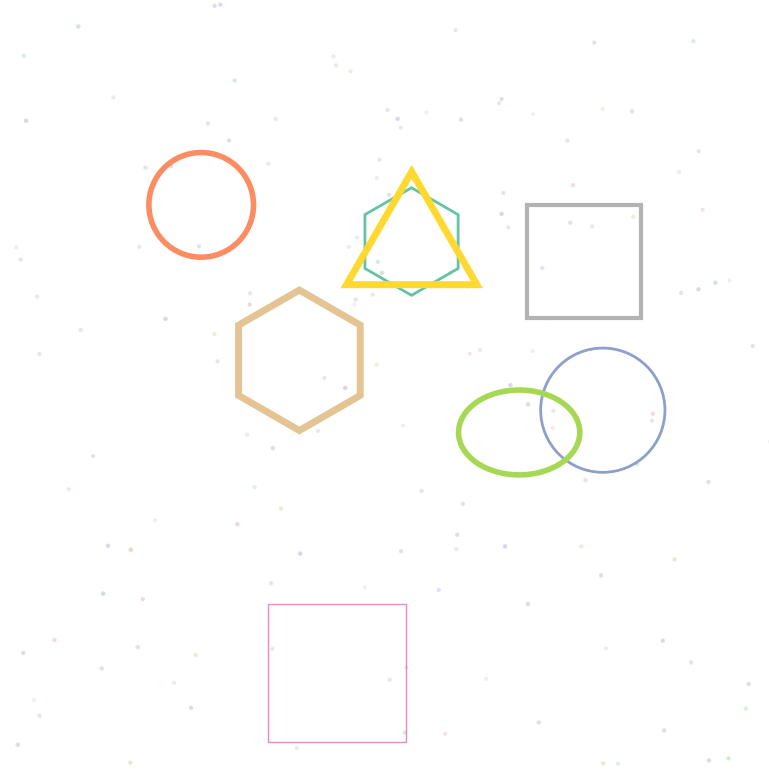[{"shape": "hexagon", "thickness": 1, "radius": 0.35, "center": [0.534, 0.686]}, {"shape": "circle", "thickness": 2, "radius": 0.34, "center": [0.261, 0.734]}, {"shape": "circle", "thickness": 1, "radius": 0.4, "center": [0.783, 0.467]}, {"shape": "square", "thickness": 0.5, "radius": 0.45, "center": [0.437, 0.126]}, {"shape": "oval", "thickness": 2, "radius": 0.39, "center": [0.674, 0.438]}, {"shape": "triangle", "thickness": 2.5, "radius": 0.49, "center": [0.535, 0.679]}, {"shape": "hexagon", "thickness": 2.5, "radius": 0.46, "center": [0.389, 0.532]}, {"shape": "square", "thickness": 1.5, "radius": 0.37, "center": [0.759, 0.661]}]